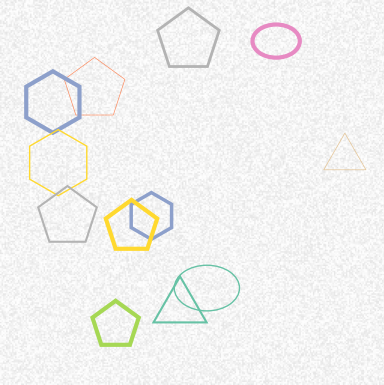[{"shape": "oval", "thickness": 1, "radius": 0.42, "center": [0.537, 0.252]}, {"shape": "triangle", "thickness": 1.5, "radius": 0.4, "center": [0.468, 0.202]}, {"shape": "pentagon", "thickness": 0.5, "radius": 0.41, "center": [0.246, 0.768]}, {"shape": "hexagon", "thickness": 2.5, "radius": 0.3, "center": [0.393, 0.439]}, {"shape": "hexagon", "thickness": 3, "radius": 0.4, "center": [0.137, 0.735]}, {"shape": "oval", "thickness": 3, "radius": 0.31, "center": [0.717, 0.893]}, {"shape": "pentagon", "thickness": 3, "radius": 0.32, "center": [0.3, 0.156]}, {"shape": "hexagon", "thickness": 1, "radius": 0.43, "center": [0.151, 0.578]}, {"shape": "pentagon", "thickness": 3, "radius": 0.35, "center": [0.342, 0.411]}, {"shape": "triangle", "thickness": 0.5, "radius": 0.32, "center": [0.896, 0.591]}, {"shape": "pentagon", "thickness": 2, "radius": 0.42, "center": [0.489, 0.895]}, {"shape": "pentagon", "thickness": 1.5, "radius": 0.4, "center": [0.175, 0.437]}]